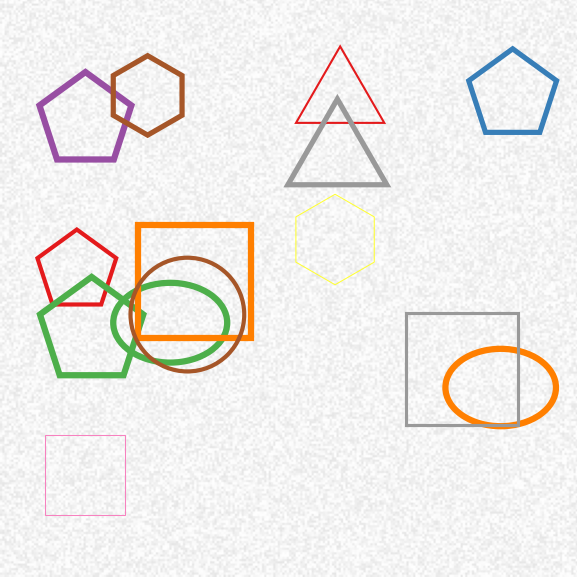[{"shape": "triangle", "thickness": 1, "radius": 0.44, "center": [0.589, 0.83]}, {"shape": "pentagon", "thickness": 2, "radius": 0.36, "center": [0.133, 0.53]}, {"shape": "pentagon", "thickness": 2.5, "radius": 0.4, "center": [0.888, 0.835]}, {"shape": "pentagon", "thickness": 3, "radius": 0.47, "center": [0.159, 0.425]}, {"shape": "oval", "thickness": 3, "radius": 0.49, "center": [0.295, 0.44]}, {"shape": "pentagon", "thickness": 3, "radius": 0.42, "center": [0.148, 0.791]}, {"shape": "square", "thickness": 3, "radius": 0.49, "center": [0.337, 0.511]}, {"shape": "oval", "thickness": 3, "radius": 0.48, "center": [0.867, 0.328]}, {"shape": "hexagon", "thickness": 0.5, "radius": 0.39, "center": [0.58, 0.584]}, {"shape": "hexagon", "thickness": 2.5, "radius": 0.34, "center": [0.256, 0.834]}, {"shape": "circle", "thickness": 2, "radius": 0.49, "center": [0.324, 0.454]}, {"shape": "square", "thickness": 0.5, "radius": 0.35, "center": [0.147, 0.176]}, {"shape": "square", "thickness": 1.5, "radius": 0.49, "center": [0.8, 0.36]}, {"shape": "triangle", "thickness": 2.5, "radius": 0.49, "center": [0.584, 0.729]}]